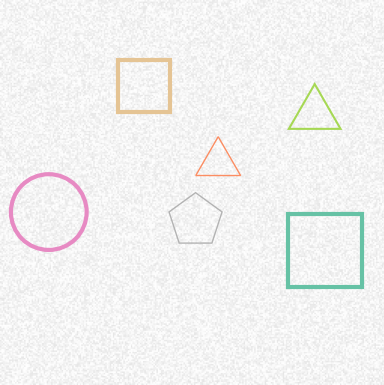[{"shape": "square", "thickness": 3, "radius": 0.48, "center": [0.845, 0.349]}, {"shape": "triangle", "thickness": 1, "radius": 0.34, "center": [0.567, 0.578]}, {"shape": "circle", "thickness": 3, "radius": 0.49, "center": [0.127, 0.449]}, {"shape": "triangle", "thickness": 1.5, "radius": 0.39, "center": [0.817, 0.704]}, {"shape": "square", "thickness": 3, "radius": 0.34, "center": [0.374, 0.778]}, {"shape": "pentagon", "thickness": 1, "radius": 0.36, "center": [0.508, 0.427]}]